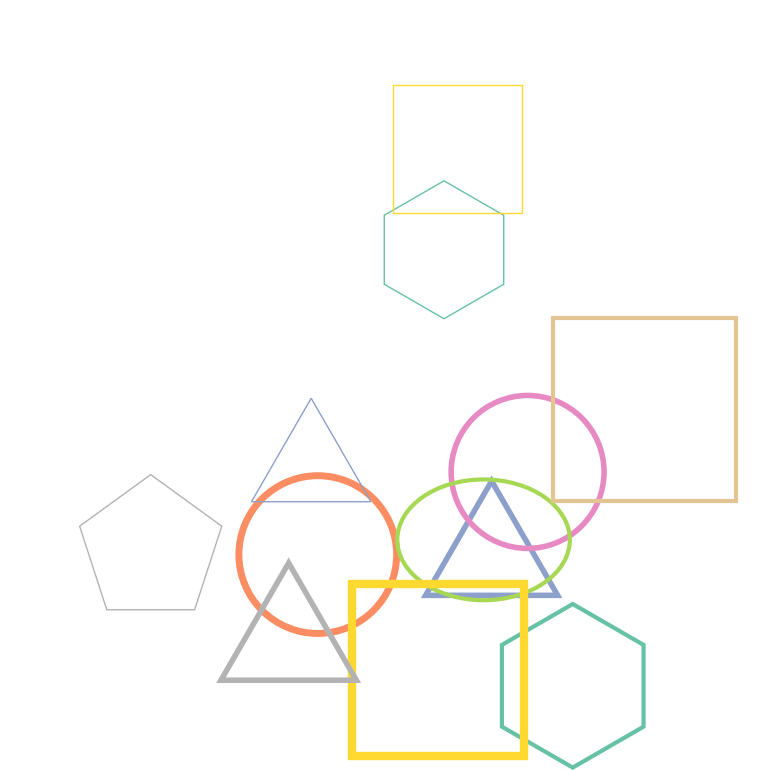[{"shape": "hexagon", "thickness": 0.5, "radius": 0.45, "center": [0.577, 0.676]}, {"shape": "hexagon", "thickness": 1.5, "radius": 0.53, "center": [0.744, 0.109]}, {"shape": "circle", "thickness": 2.5, "radius": 0.51, "center": [0.413, 0.28]}, {"shape": "triangle", "thickness": 2, "radius": 0.49, "center": [0.638, 0.276]}, {"shape": "triangle", "thickness": 0.5, "radius": 0.45, "center": [0.404, 0.393]}, {"shape": "circle", "thickness": 2, "radius": 0.5, "center": [0.685, 0.387]}, {"shape": "oval", "thickness": 1.5, "radius": 0.56, "center": [0.628, 0.299]}, {"shape": "square", "thickness": 0.5, "radius": 0.42, "center": [0.594, 0.806]}, {"shape": "square", "thickness": 3, "radius": 0.56, "center": [0.569, 0.129]}, {"shape": "square", "thickness": 1.5, "radius": 0.59, "center": [0.837, 0.468]}, {"shape": "triangle", "thickness": 2, "radius": 0.51, "center": [0.375, 0.167]}, {"shape": "pentagon", "thickness": 0.5, "radius": 0.49, "center": [0.196, 0.287]}]